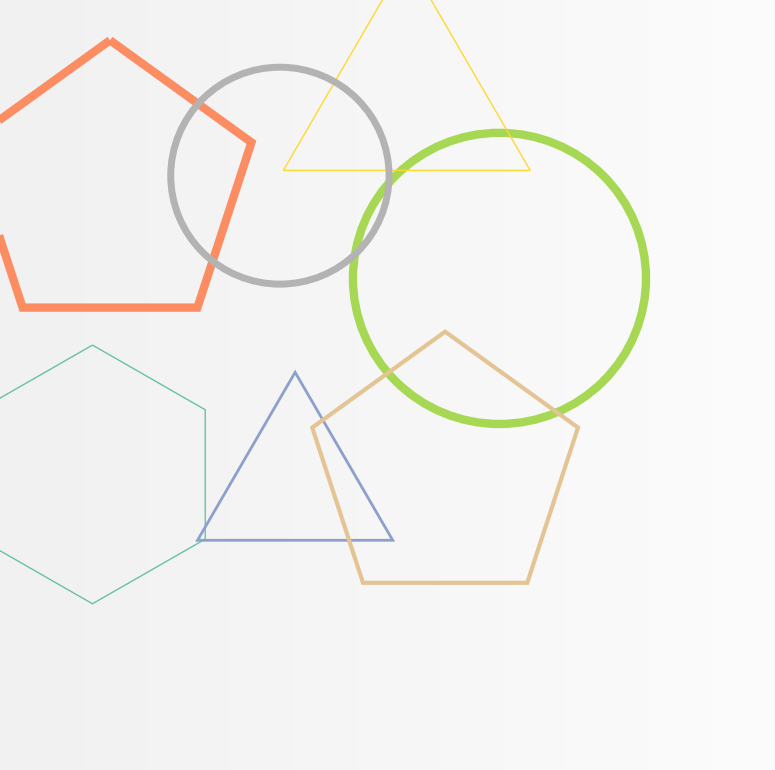[{"shape": "hexagon", "thickness": 0.5, "radius": 0.84, "center": [0.119, 0.384]}, {"shape": "pentagon", "thickness": 3, "radius": 0.96, "center": [0.142, 0.756]}, {"shape": "triangle", "thickness": 1, "radius": 0.73, "center": [0.381, 0.371]}, {"shape": "circle", "thickness": 3, "radius": 0.95, "center": [0.644, 0.638]}, {"shape": "triangle", "thickness": 0.5, "radius": 0.92, "center": [0.525, 0.871]}, {"shape": "pentagon", "thickness": 1.5, "radius": 0.9, "center": [0.574, 0.389]}, {"shape": "circle", "thickness": 2.5, "radius": 0.7, "center": [0.361, 0.772]}]